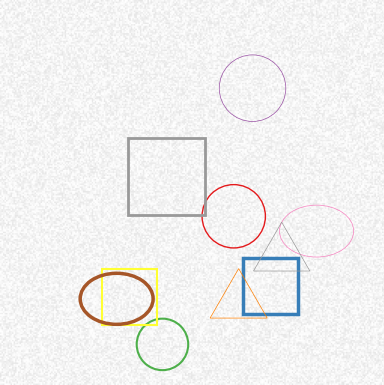[{"shape": "circle", "thickness": 1, "radius": 0.41, "center": [0.607, 0.438]}, {"shape": "square", "thickness": 2.5, "radius": 0.36, "center": [0.702, 0.257]}, {"shape": "circle", "thickness": 1.5, "radius": 0.33, "center": [0.422, 0.105]}, {"shape": "circle", "thickness": 0.5, "radius": 0.43, "center": [0.656, 0.771]}, {"shape": "triangle", "thickness": 0.5, "radius": 0.43, "center": [0.62, 0.217]}, {"shape": "square", "thickness": 1.5, "radius": 0.36, "center": [0.336, 0.229]}, {"shape": "oval", "thickness": 2.5, "radius": 0.47, "center": [0.303, 0.224]}, {"shape": "oval", "thickness": 0.5, "radius": 0.48, "center": [0.822, 0.4]}, {"shape": "triangle", "thickness": 0.5, "radius": 0.42, "center": [0.732, 0.338]}, {"shape": "square", "thickness": 2, "radius": 0.5, "center": [0.433, 0.542]}]